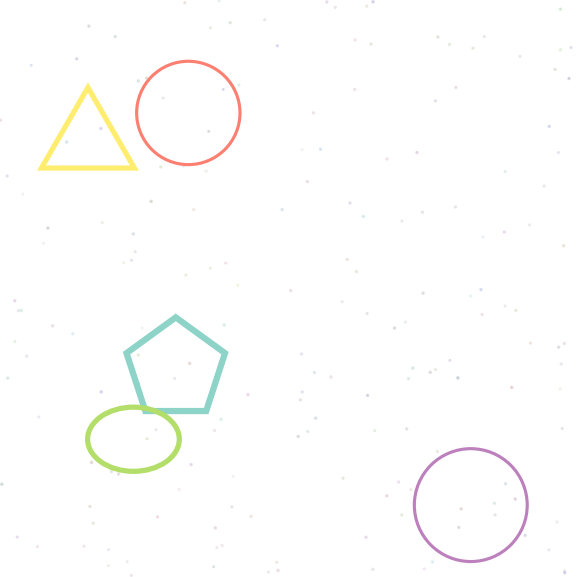[{"shape": "pentagon", "thickness": 3, "radius": 0.45, "center": [0.304, 0.36]}, {"shape": "circle", "thickness": 1.5, "radius": 0.45, "center": [0.326, 0.804]}, {"shape": "oval", "thickness": 2.5, "radius": 0.4, "center": [0.231, 0.239]}, {"shape": "circle", "thickness": 1.5, "radius": 0.49, "center": [0.815, 0.124]}, {"shape": "triangle", "thickness": 2.5, "radius": 0.46, "center": [0.152, 0.755]}]